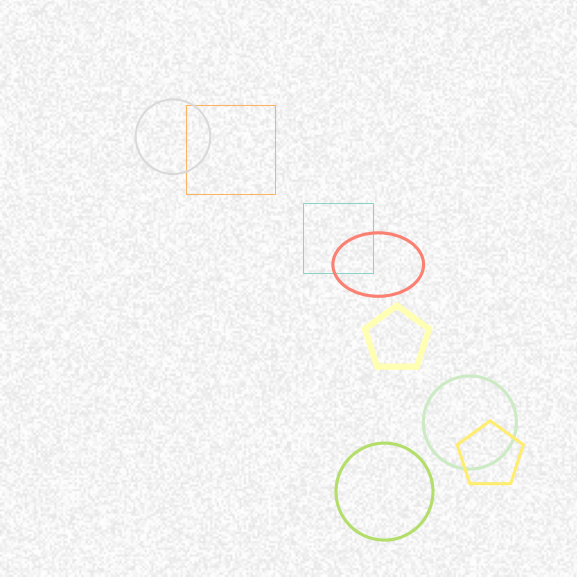[{"shape": "square", "thickness": 0.5, "radius": 0.3, "center": [0.585, 0.586]}, {"shape": "pentagon", "thickness": 3, "radius": 0.29, "center": [0.687, 0.411]}, {"shape": "oval", "thickness": 1.5, "radius": 0.39, "center": [0.655, 0.541]}, {"shape": "square", "thickness": 0.5, "radius": 0.39, "center": [0.4, 0.741]}, {"shape": "circle", "thickness": 1.5, "radius": 0.42, "center": [0.666, 0.148]}, {"shape": "circle", "thickness": 1, "radius": 0.32, "center": [0.3, 0.762]}, {"shape": "circle", "thickness": 1.5, "radius": 0.4, "center": [0.814, 0.268]}, {"shape": "pentagon", "thickness": 1.5, "radius": 0.3, "center": [0.849, 0.21]}]